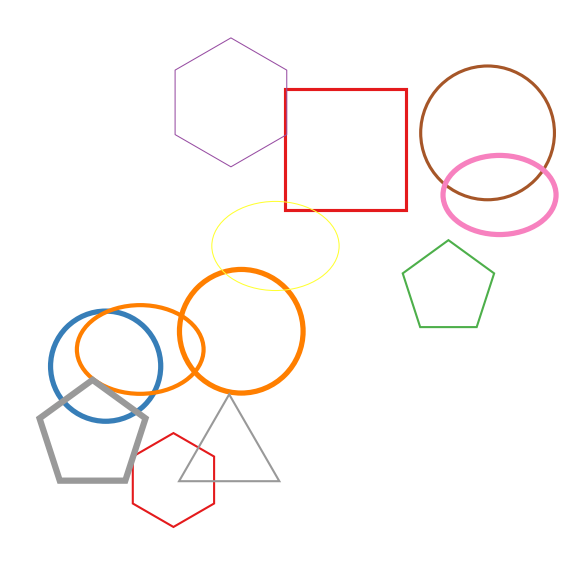[{"shape": "hexagon", "thickness": 1, "radius": 0.41, "center": [0.3, 0.168]}, {"shape": "square", "thickness": 1.5, "radius": 0.52, "center": [0.599, 0.741]}, {"shape": "circle", "thickness": 2.5, "radius": 0.48, "center": [0.183, 0.365]}, {"shape": "pentagon", "thickness": 1, "radius": 0.42, "center": [0.777, 0.5]}, {"shape": "hexagon", "thickness": 0.5, "radius": 0.56, "center": [0.4, 0.822]}, {"shape": "oval", "thickness": 2, "radius": 0.55, "center": [0.243, 0.394]}, {"shape": "circle", "thickness": 2.5, "radius": 0.54, "center": [0.418, 0.426]}, {"shape": "oval", "thickness": 0.5, "radius": 0.55, "center": [0.477, 0.573]}, {"shape": "circle", "thickness": 1.5, "radius": 0.58, "center": [0.844, 0.769]}, {"shape": "oval", "thickness": 2.5, "radius": 0.49, "center": [0.865, 0.662]}, {"shape": "triangle", "thickness": 1, "radius": 0.5, "center": [0.397, 0.216]}, {"shape": "pentagon", "thickness": 3, "radius": 0.48, "center": [0.16, 0.245]}]